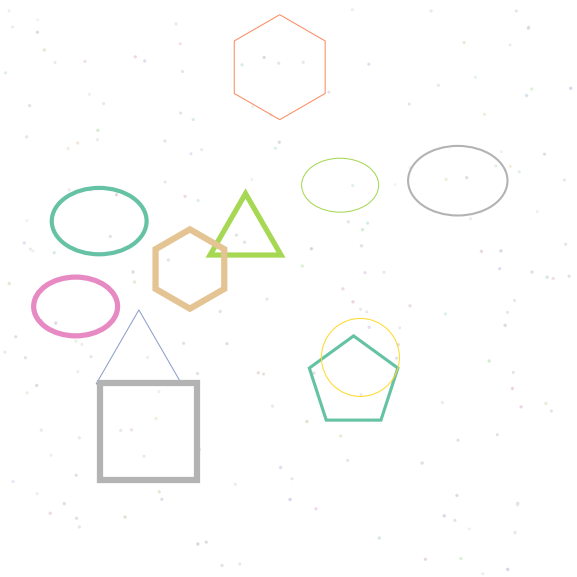[{"shape": "pentagon", "thickness": 1.5, "radius": 0.4, "center": [0.612, 0.337]}, {"shape": "oval", "thickness": 2, "radius": 0.41, "center": [0.172, 0.616]}, {"shape": "hexagon", "thickness": 0.5, "radius": 0.45, "center": [0.484, 0.883]}, {"shape": "triangle", "thickness": 0.5, "radius": 0.43, "center": [0.24, 0.377]}, {"shape": "oval", "thickness": 2.5, "radius": 0.36, "center": [0.131, 0.468]}, {"shape": "oval", "thickness": 0.5, "radius": 0.33, "center": [0.589, 0.678]}, {"shape": "triangle", "thickness": 2.5, "radius": 0.35, "center": [0.425, 0.593]}, {"shape": "circle", "thickness": 0.5, "radius": 0.34, "center": [0.624, 0.38]}, {"shape": "hexagon", "thickness": 3, "radius": 0.34, "center": [0.329, 0.533]}, {"shape": "oval", "thickness": 1, "radius": 0.43, "center": [0.793, 0.686]}, {"shape": "square", "thickness": 3, "radius": 0.42, "center": [0.257, 0.252]}]